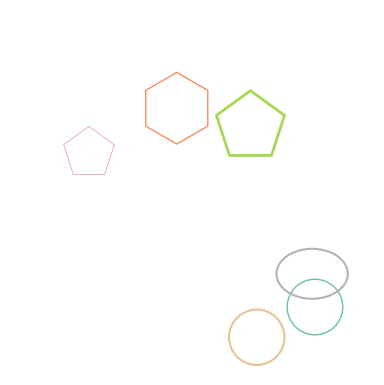[{"shape": "circle", "thickness": 1, "radius": 0.36, "center": [0.818, 0.203]}, {"shape": "hexagon", "thickness": 1, "radius": 0.47, "center": [0.459, 0.719]}, {"shape": "pentagon", "thickness": 0.5, "radius": 0.35, "center": [0.231, 0.603]}, {"shape": "pentagon", "thickness": 2, "radius": 0.46, "center": [0.651, 0.672]}, {"shape": "circle", "thickness": 1.5, "radius": 0.36, "center": [0.667, 0.124]}, {"shape": "oval", "thickness": 1.5, "radius": 0.46, "center": [0.811, 0.289]}]